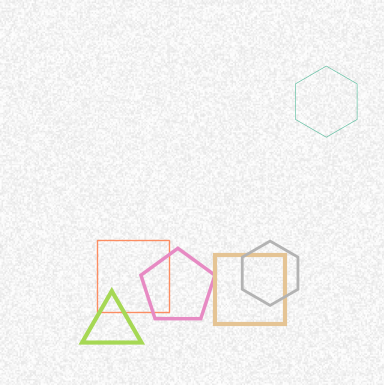[{"shape": "hexagon", "thickness": 0.5, "radius": 0.46, "center": [0.848, 0.736]}, {"shape": "square", "thickness": 1, "radius": 0.47, "center": [0.346, 0.284]}, {"shape": "pentagon", "thickness": 2.5, "radius": 0.51, "center": [0.462, 0.254]}, {"shape": "triangle", "thickness": 3, "radius": 0.45, "center": [0.29, 0.155]}, {"shape": "square", "thickness": 3, "radius": 0.45, "center": [0.65, 0.248]}, {"shape": "hexagon", "thickness": 2, "radius": 0.42, "center": [0.702, 0.29]}]